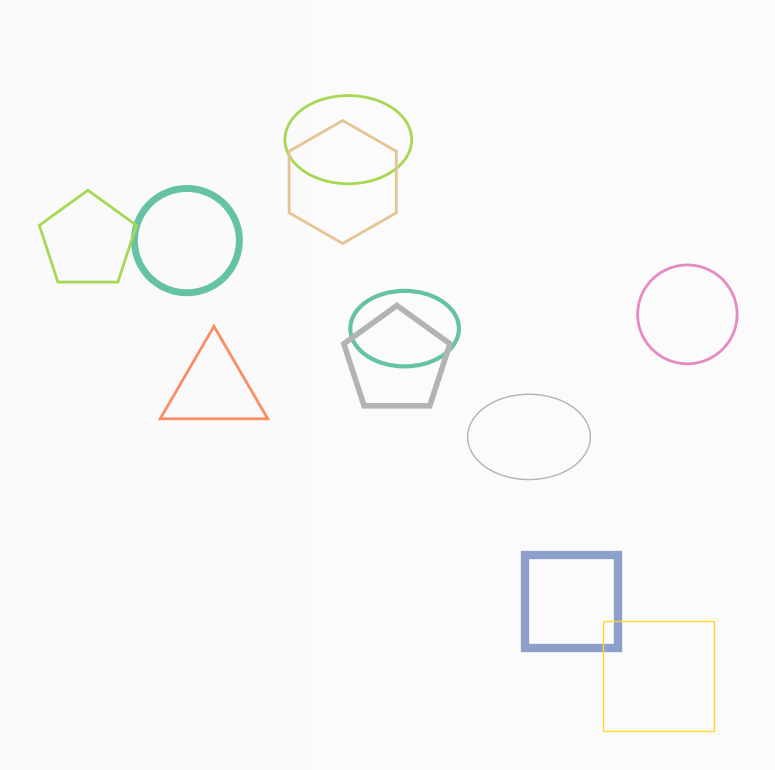[{"shape": "oval", "thickness": 1.5, "radius": 0.35, "center": [0.522, 0.573]}, {"shape": "circle", "thickness": 2.5, "radius": 0.34, "center": [0.241, 0.688]}, {"shape": "triangle", "thickness": 1, "radius": 0.4, "center": [0.276, 0.496]}, {"shape": "square", "thickness": 3, "radius": 0.3, "center": [0.737, 0.219]}, {"shape": "circle", "thickness": 1, "radius": 0.32, "center": [0.887, 0.592]}, {"shape": "oval", "thickness": 1, "radius": 0.41, "center": [0.449, 0.819]}, {"shape": "pentagon", "thickness": 1, "radius": 0.33, "center": [0.113, 0.687]}, {"shape": "square", "thickness": 0.5, "radius": 0.36, "center": [0.849, 0.122]}, {"shape": "hexagon", "thickness": 1, "radius": 0.4, "center": [0.442, 0.764]}, {"shape": "oval", "thickness": 0.5, "radius": 0.4, "center": [0.683, 0.433]}, {"shape": "pentagon", "thickness": 2, "radius": 0.36, "center": [0.512, 0.531]}]